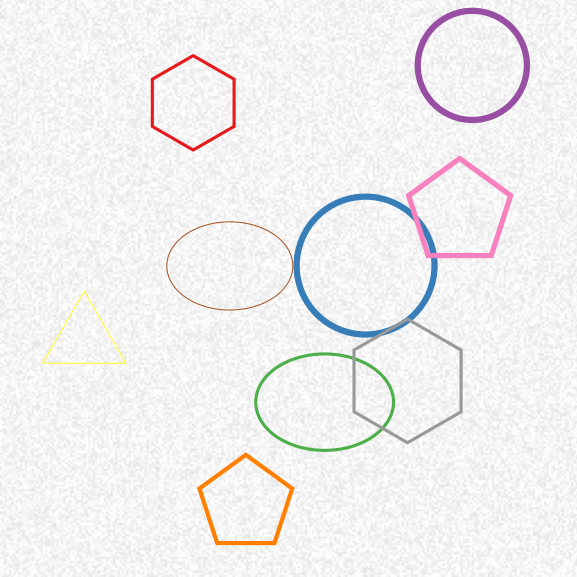[{"shape": "hexagon", "thickness": 1.5, "radius": 0.41, "center": [0.335, 0.821]}, {"shape": "circle", "thickness": 3, "radius": 0.6, "center": [0.633, 0.539]}, {"shape": "oval", "thickness": 1.5, "radius": 0.6, "center": [0.562, 0.303]}, {"shape": "circle", "thickness": 3, "radius": 0.47, "center": [0.818, 0.886]}, {"shape": "pentagon", "thickness": 2, "radius": 0.42, "center": [0.426, 0.127]}, {"shape": "triangle", "thickness": 0.5, "radius": 0.42, "center": [0.146, 0.412]}, {"shape": "oval", "thickness": 0.5, "radius": 0.55, "center": [0.398, 0.539]}, {"shape": "pentagon", "thickness": 2.5, "radius": 0.46, "center": [0.796, 0.632]}, {"shape": "hexagon", "thickness": 1.5, "radius": 0.54, "center": [0.706, 0.34]}]